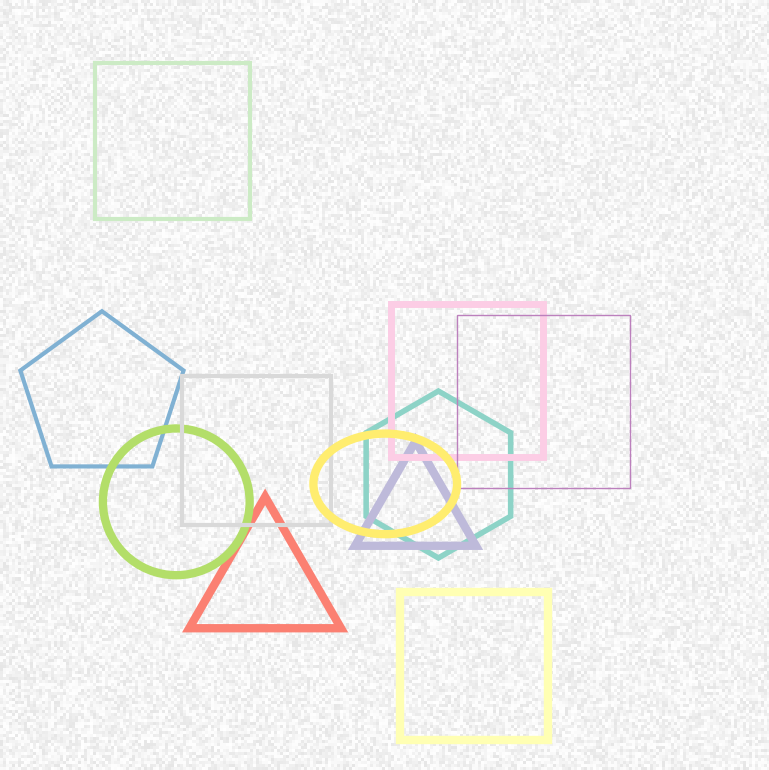[{"shape": "hexagon", "thickness": 2, "radius": 0.54, "center": [0.569, 0.384]}, {"shape": "square", "thickness": 3, "radius": 0.48, "center": [0.616, 0.135]}, {"shape": "triangle", "thickness": 3, "radius": 0.45, "center": [0.54, 0.336]}, {"shape": "triangle", "thickness": 3, "radius": 0.57, "center": [0.344, 0.241]}, {"shape": "pentagon", "thickness": 1.5, "radius": 0.56, "center": [0.132, 0.484]}, {"shape": "circle", "thickness": 3, "radius": 0.48, "center": [0.229, 0.348]}, {"shape": "square", "thickness": 2.5, "radius": 0.49, "center": [0.606, 0.506]}, {"shape": "square", "thickness": 1.5, "radius": 0.48, "center": [0.333, 0.415]}, {"shape": "square", "thickness": 0.5, "radius": 0.56, "center": [0.705, 0.479]}, {"shape": "square", "thickness": 1.5, "radius": 0.5, "center": [0.224, 0.817]}, {"shape": "oval", "thickness": 3, "radius": 0.47, "center": [0.5, 0.372]}]